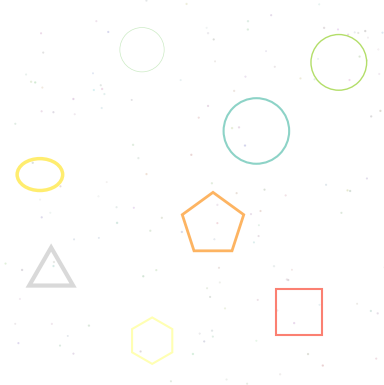[{"shape": "circle", "thickness": 1.5, "radius": 0.43, "center": [0.666, 0.66]}, {"shape": "hexagon", "thickness": 1.5, "radius": 0.3, "center": [0.395, 0.115]}, {"shape": "square", "thickness": 1.5, "radius": 0.3, "center": [0.775, 0.189]}, {"shape": "pentagon", "thickness": 2, "radius": 0.42, "center": [0.553, 0.416]}, {"shape": "circle", "thickness": 1, "radius": 0.36, "center": [0.88, 0.838]}, {"shape": "triangle", "thickness": 3, "radius": 0.33, "center": [0.133, 0.291]}, {"shape": "circle", "thickness": 0.5, "radius": 0.29, "center": [0.369, 0.871]}, {"shape": "oval", "thickness": 2.5, "radius": 0.3, "center": [0.104, 0.547]}]